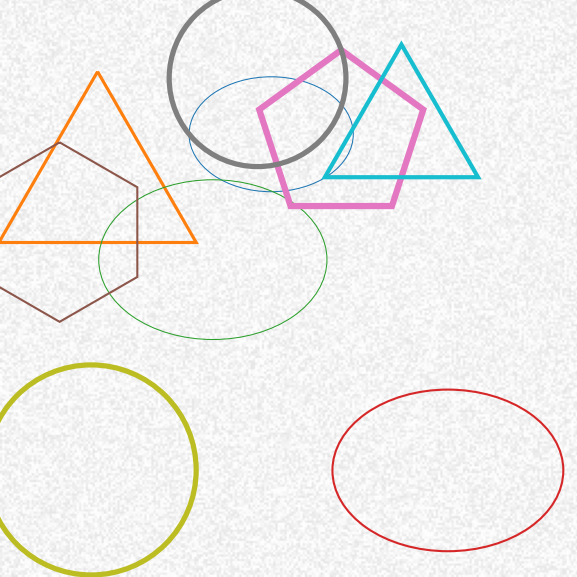[{"shape": "oval", "thickness": 0.5, "radius": 0.71, "center": [0.47, 0.767]}, {"shape": "triangle", "thickness": 1.5, "radius": 0.99, "center": [0.169, 0.678]}, {"shape": "oval", "thickness": 0.5, "radius": 0.99, "center": [0.369, 0.55]}, {"shape": "oval", "thickness": 1, "radius": 1.0, "center": [0.776, 0.185]}, {"shape": "hexagon", "thickness": 1, "radius": 0.78, "center": [0.103, 0.597]}, {"shape": "pentagon", "thickness": 3, "radius": 0.75, "center": [0.591, 0.763]}, {"shape": "circle", "thickness": 2.5, "radius": 0.77, "center": [0.446, 0.864]}, {"shape": "circle", "thickness": 2.5, "radius": 0.91, "center": [0.158, 0.185]}, {"shape": "triangle", "thickness": 2, "radius": 0.77, "center": [0.695, 0.769]}]